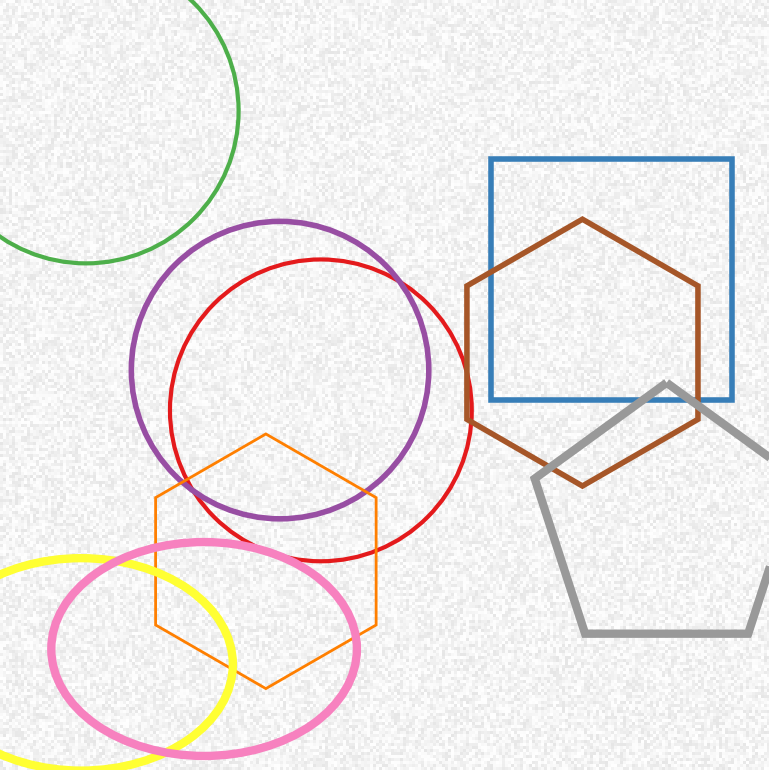[{"shape": "circle", "thickness": 1.5, "radius": 0.98, "center": [0.417, 0.467]}, {"shape": "square", "thickness": 2, "radius": 0.78, "center": [0.794, 0.637]}, {"shape": "circle", "thickness": 1.5, "radius": 0.99, "center": [0.112, 0.856]}, {"shape": "circle", "thickness": 2, "radius": 0.97, "center": [0.364, 0.519]}, {"shape": "hexagon", "thickness": 1, "radius": 0.83, "center": [0.345, 0.271]}, {"shape": "oval", "thickness": 3, "radius": 0.99, "center": [0.105, 0.137]}, {"shape": "hexagon", "thickness": 2, "radius": 0.87, "center": [0.756, 0.542]}, {"shape": "oval", "thickness": 3, "radius": 0.99, "center": [0.265, 0.157]}, {"shape": "pentagon", "thickness": 3, "radius": 0.9, "center": [0.866, 0.323]}]